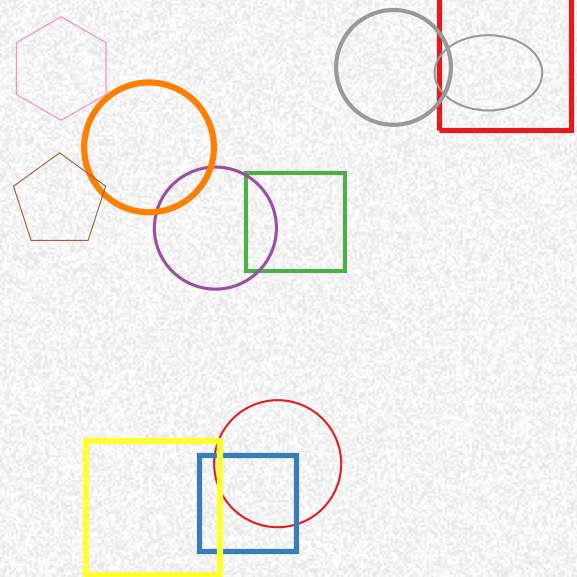[{"shape": "square", "thickness": 2.5, "radius": 0.57, "center": [0.874, 0.889]}, {"shape": "circle", "thickness": 1, "radius": 0.55, "center": [0.481, 0.196]}, {"shape": "square", "thickness": 2.5, "radius": 0.42, "center": [0.429, 0.128]}, {"shape": "square", "thickness": 2, "radius": 0.43, "center": [0.512, 0.615]}, {"shape": "circle", "thickness": 1.5, "radius": 0.53, "center": [0.373, 0.604]}, {"shape": "circle", "thickness": 3, "radius": 0.56, "center": [0.258, 0.744]}, {"shape": "square", "thickness": 3, "radius": 0.58, "center": [0.265, 0.119]}, {"shape": "pentagon", "thickness": 0.5, "radius": 0.42, "center": [0.103, 0.651]}, {"shape": "hexagon", "thickness": 0.5, "radius": 0.45, "center": [0.106, 0.88]}, {"shape": "oval", "thickness": 1, "radius": 0.47, "center": [0.846, 0.873]}, {"shape": "circle", "thickness": 2, "radius": 0.5, "center": [0.681, 0.882]}]